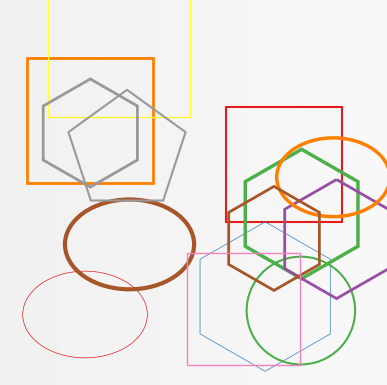[{"shape": "oval", "thickness": 0.5, "radius": 0.8, "center": [0.219, 0.183]}, {"shape": "square", "thickness": 1.5, "radius": 0.75, "center": [0.732, 0.572]}, {"shape": "hexagon", "thickness": 0.5, "radius": 0.97, "center": [0.684, 0.23]}, {"shape": "hexagon", "thickness": 2.5, "radius": 0.84, "center": [0.778, 0.444]}, {"shape": "circle", "thickness": 1.5, "radius": 0.7, "center": [0.776, 0.193]}, {"shape": "hexagon", "thickness": 2, "radius": 0.77, "center": [0.869, 0.379]}, {"shape": "oval", "thickness": 2.5, "radius": 0.73, "center": [0.86, 0.54]}, {"shape": "square", "thickness": 2, "radius": 0.81, "center": [0.232, 0.687]}, {"shape": "square", "thickness": 1, "radius": 0.92, "center": [0.307, 0.879]}, {"shape": "hexagon", "thickness": 2, "radius": 0.68, "center": [0.707, 0.381]}, {"shape": "oval", "thickness": 3, "radius": 0.83, "center": [0.334, 0.365]}, {"shape": "square", "thickness": 1, "radius": 0.73, "center": [0.629, 0.197]}, {"shape": "hexagon", "thickness": 2, "radius": 0.7, "center": [0.233, 0.655]}, {"shape": "pentagon", "thickness": 1.5, "radius": 0.79, "center": [0.328, 0.608]}]